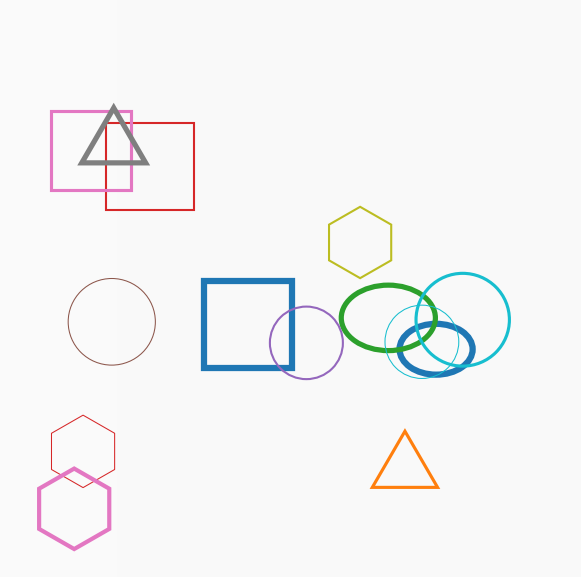[{"shape": "square", "thickness": 3, "radius": 0.38, "center": [0.427, 0.437]}, {"shape": "oval", "thickness": 3, "radius": 0.31, "center": [0.75, 0.394]}, {"shape": "triangle", "thickness": 1.5, "radius": 0.32, "center": [0.697, 0.188]}, {"shape": "oval", "thickness": 2.5, "radius": 0.4, "center": [0.668, 0.449]}, {"shape": "square", "thickness": 1, "radius": 0.38, "center": [0.258, 0.71]}, {"shape": "hexagon", "thickness": 0.5, "radius": 0.31, "center": [0.143, 0.218]}, {"shape": "circle", "thickness": 1, "radius": 0.31, "center": [0.527, 0.405]}, {"shape": "circle", "thickness": 0.5, "radius": 0.37, "center": [0.192, 0.442]}, {"shape": "square", "thickness": 1.5, "radius": 0.34, "center": [0.156, 0.739]}, {"shape": "hexagon", "thickness": 2, "radius": 0.35, "center": [0.128, 0.118]}, {"shape": "triangle", "thickness": 2.5, "radius": 0.32, "center": [0.196, 0.749]}, {"shape": "hexagon", "thickness": 1, "radius": 0.31, "center": [0.62, 0.579]}, {"shape": "circle", "thickness": 1.5, "radius": 0.4, "center": [0.796, 0.445]}, {"shape": "circle", "thickness": 0.5, "radius": 0.32, "center": [0.726, 0.407]}]